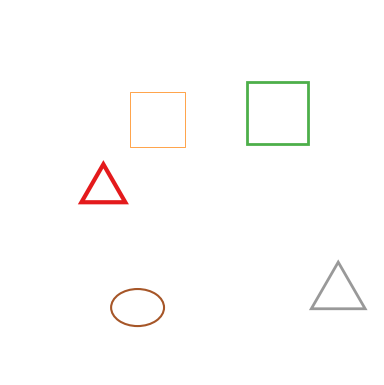[{"shape": "triangle", "thickness": 3, "radius": 0.33, "center": [0.269, 0.508]}, {"shape": "square", "thickness": 2, "radius": 0.4, "center": [0.721, 0.707]}, {"shape": "square", "thickness": 0.5, "radius": 0.36, "center": [0.409, 0.689]}, {"shape": "oval", "thickness": 1.5, "radius": 0.34, "center": [0.357, 0.201]}, {"shape": "triangle", "thickness": 2, "radius": 0.4, "center": [0.879, 0.238]}]